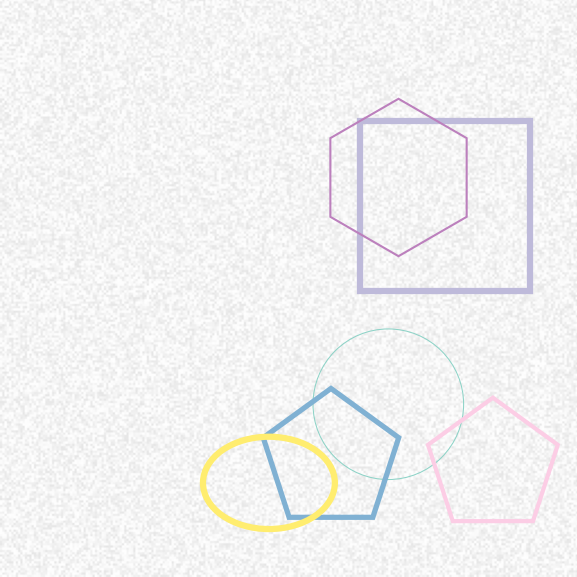[{"shape": "circle", "thickness": 0.5, "radius": 0.65, "center": [0.672, 0.299]}, {"shape": "square", "thickness": 3, "radius": 0.74, "center": [0.771, 0.643]}, {"shape": "pentagon", "thickness": 2.5, "radius": 0.62, "center": [0.573, 0.203]}, {"shape": "pentagon", "thickness": 2, "radius": 0.59, "center": [0.853, 0.192]}, {"shape": "hexagon", "thickness": 1, "radius": 0.68, "center": [0.69, 0.692]}, {"shape": "oval", "thickness": 3, "radius": 0.57, "center": [0.466, 0.163]}]